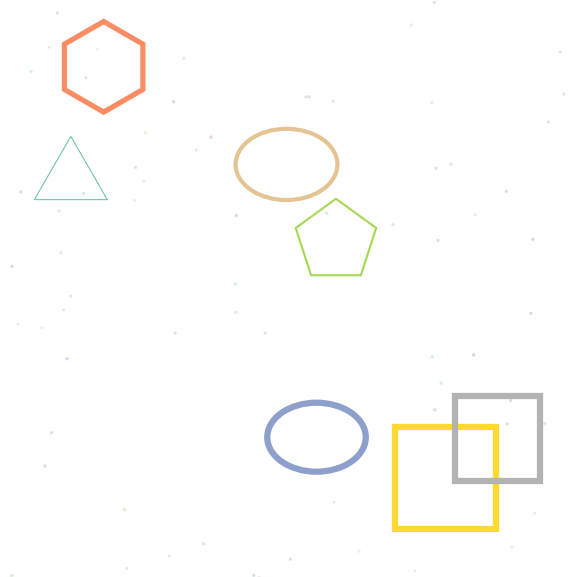[{"shape": "triangle", "thickness": 0.5, "radius": 0.36, "center": [0.123, 0.69]}, {"shape": "hexagon", "thickness": 2.5, "radius": 0.39, "center": [0.179, 0.883]}, {"shape": "oval", "thickness": 3, "radius": 0.43, "center": [0.548, 0.242]}, {"shape": "pentagon", "thickness": 1, "radius": 0.37, "center": [0.582, 0.582]}, {"shape": "square", "thickness": 3, "radius": 0.44, "center": [0.772, 0.171]}, {"shape": "oval", "thickness": 2, "radius": 0.44, "center": [0.496, 0.714]}, {"shape": "square", "thickness": 3, "radius": 0.37, "center": [0.862, 0.24]}]